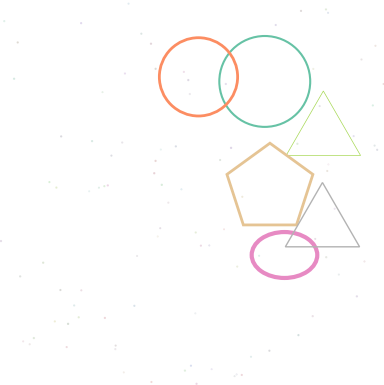[{"shape": "circle", "thickness": 1.5, "radius": 0.59, "center": [0.688, 0.788]}, {"shape": "circle", "thickness": 2, "radius": 0.51, "center": [0.516, 0.8]}, {"shape": "oval", "thickness": 3, "radius": 0.43, "center": [0.739, 0.338]}, {"shape": "triangle", "thickness": 0.5, "radius": 0.56, "center": [0.84, 0.652]}, {"shape": "pentagon", "thickness": 2, "radius": 0.59, "center": [0.701, 0.511]}, {"shape": "triangle", "thickness": 1, "radius": 0.56, "center": [0.838, 0.415]}]